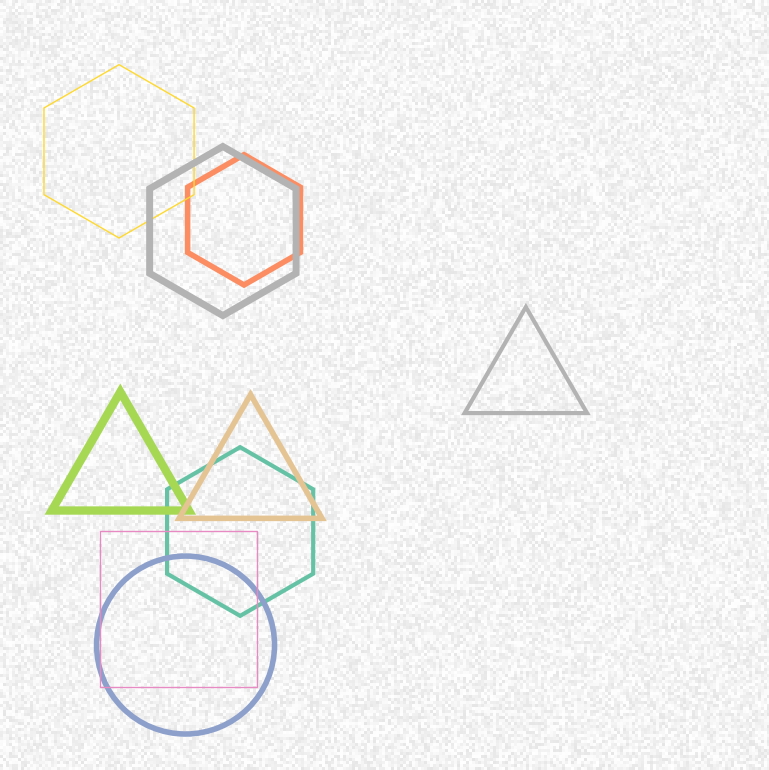[{"shape": "hexagon", "thickness": 1.5, "radius": 0.55, "center": [0.312, 0.31]}, {"shape": "hexagon", "thickness": 2, "radius": 0.42, "center": [0.317, 0.714]}, {"shape": "circle", "thickness": 2, "radius": 0.58, "center": [0.241, 0.162]}, {"shape": "square", "thickness": 0.5, "radius": 0.51, "center": [0.232, 0.209]}, {"shape": "triangle", "thickness": 3, "radius": 0.51, "center": [0.156, 0.388]}, {"shape": "hexagon", "thickness": 0.5, "radius": 0.56, "center": [0.155, 0.803]}, {"shape": "triangle", "thickness": 2, "radius": 0.54, "center": [0.325, 0.38]}, {"shape": "hexagon", "thickness": 2.5, "radius": 0.55, "center": [0.289, 0.7]}, {"shape": "triangle", "thickness": 1.5, "radius": 0.46, "center": [0.683, 0.509]}]